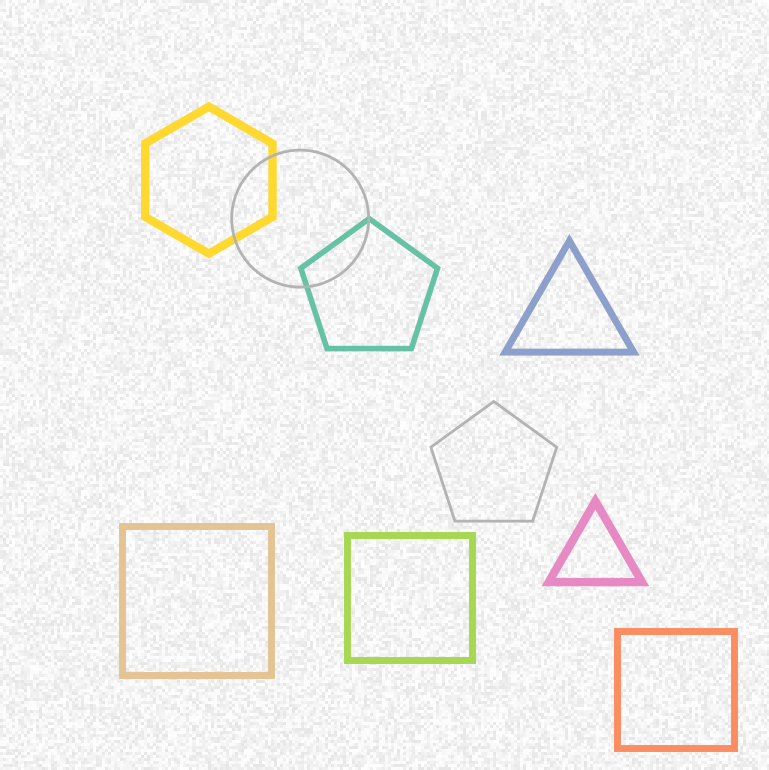[{"shape": "pentagon", "thickness": 2, "radius": 0.47, "center": [0.479, 0.623]}, {"shape": "square", "thickness": 2.5, "radius": 0.38, "center": [0.877, 0.104]}, {"shape": "triangle", "thickness": 2.5, "radius": 0.48, "center": [0.74, 0.591]}, {"shape": "triangle", "thickness": 3, "radius": 0.35, "center": [0.773, 0.279]}, {"shape": "square", "thickness": 2.5, "radius": 0.41, "center": [0.532, 0.224]}, {"shape": "hexagon", "thickness": 3, "radius": 0.48, "center": [0.271, 0.766]}, {"shape": "square", "thickness": 2.5, "radius": 0.48, "center": [0.256, 0.221]}, {"shape": "pentagon", "thickness": 1, "radius": 0.43, "center": [0.641, 0.393]}, {"shape": "circle", "thickness": 1, "radius": 0.44, "center": [0.39, 0.716]}]